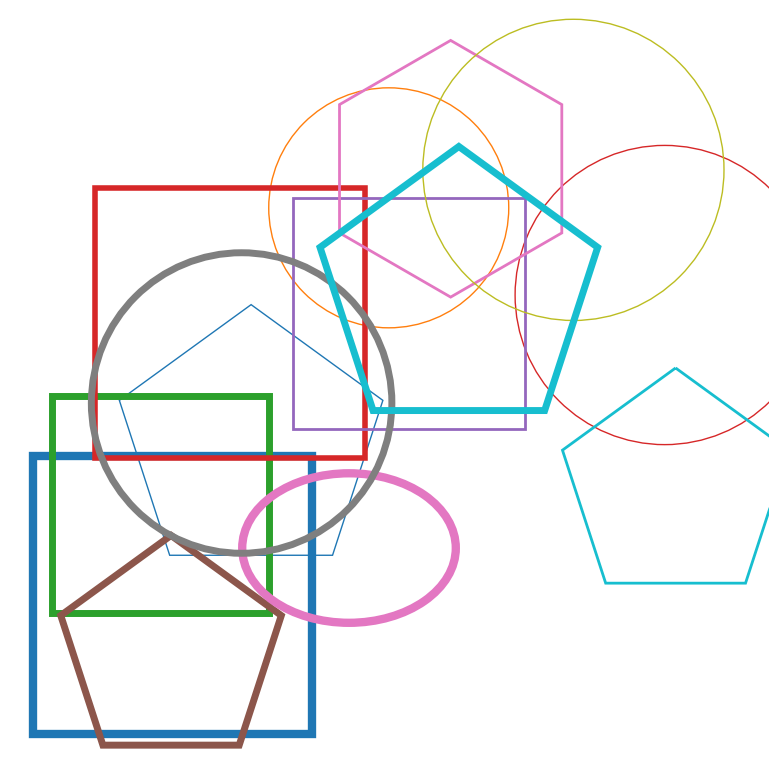[{"shape": "square", "thickness": 3, "radius": 0.9, "center": [0.224, 0.227]}, {"shape": "pentagon", "thickness": 0.5, "radius": 0.9, "center": [0.326, 0.424]}, {"shape": "circle", "thickness": 0.5, "radius": 0.78, "center": [0.505, 0.73]}, {"shape": "square", "thickness": 2.5, "radius": 0.7, "center": [0.208, 0.345]}, {"shape": "square", "thickness": 2, "radius": 0.88, "center": [0.299, 0.581]}, {"shape": "circle", "thickness": 0.5, "radius": 0.97, "center": [0.863, 0.617]}, {"shape": "square", "thickness": 1, "radius": 0.75, "center": [0.531, 0.593]}, {"shape": "pentagon", "thickness": 2.5, "radius": 0.75, "center": [0.222, 0.154]}, {"shape": "hexagon", "thickness": 1, "radius": 0.83, "center": [0.585, 0.781]}, {"shape": "oval", "thickness": 3, "radius": 0.69, "center": [0.453, 0.288]}, {"shape": "circle", "thickness": 2.5, "radius": 0.98, "center": [0.314, 0.477]}, {"shape": "circle", "thickness": 0.5, "radius": 0.98, "center": [0.745, 0.779]}, {"shape": "pentagon", "thickness": 1, "radius": 0.77, "center": [0.877, 0.368]}, {"shape": "pentagon", "thickness": 2.5, "radius": 0.95, "center": [0.596, 0.62]}]